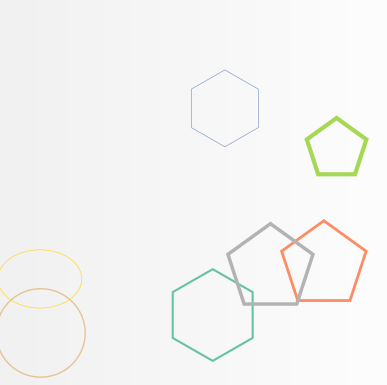[{"shape": "hexagon", "thickness": 1.5, "radius": 0.6, "center": [0.549, 0.182]}, {"shape": "pentagon", "thickness": 2, "radius": 0.57, "center": [0.836, 0.312]}, {"shape": "hexagon", "thickness": 0.5, "radius": 0.5, "center": [0.58, 0.719]}, {"shape": "pentagon", "thickness": 3, "radius": 0.4, "center": [0.869, 0.613]}, {"shape": "oval", "thickness": 0.5, "radius": 0.54, "center": [0.103, 0.275]}, {"shape": "circle", "thickness": 1, "radius": 0.57, "center": [0.105, 0.135]}, {"shape": "pentagon", "thickness": 2.5, "radius": 0.58, "center": [0.698, 0.304]}]